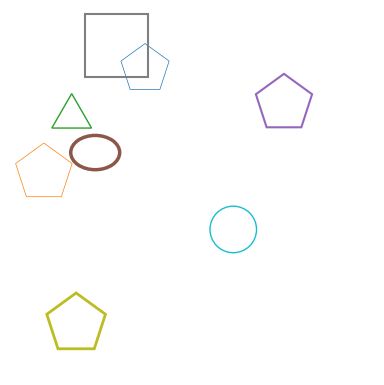[{"shape": "pentagon", "thickness": 0.5, "radius": 0.33, "center": [0.377, 0.821]}, {"shape": "pentagon", "thickness": 0.5, "radius": 0.39, "center": [0.114, 0.551]}, {"shape": "triangle", "thickness": 1, "radius": 0.3, "center": [0.186, 0.697]}, {"shape": "pentagon", "thickness": 1.5, "radius": 0.38, "center": [0.738, 0.731]}, {"shape": "oval", "thickness": 2.5, "radius": 0.32, "center": [0.247, 0.604]}, {"shape": "square", "thickness": 1.5, "radius": 0.41, "center": [0.303, 0.881]}, {"shape": "pentagon", "thickness": 2, "radius": 0.4, "center": [0.198, 0.159]}, {"shape": "circle", "thickness": 1, "radius": 0.3, "center": [0.606, 0.404]}]